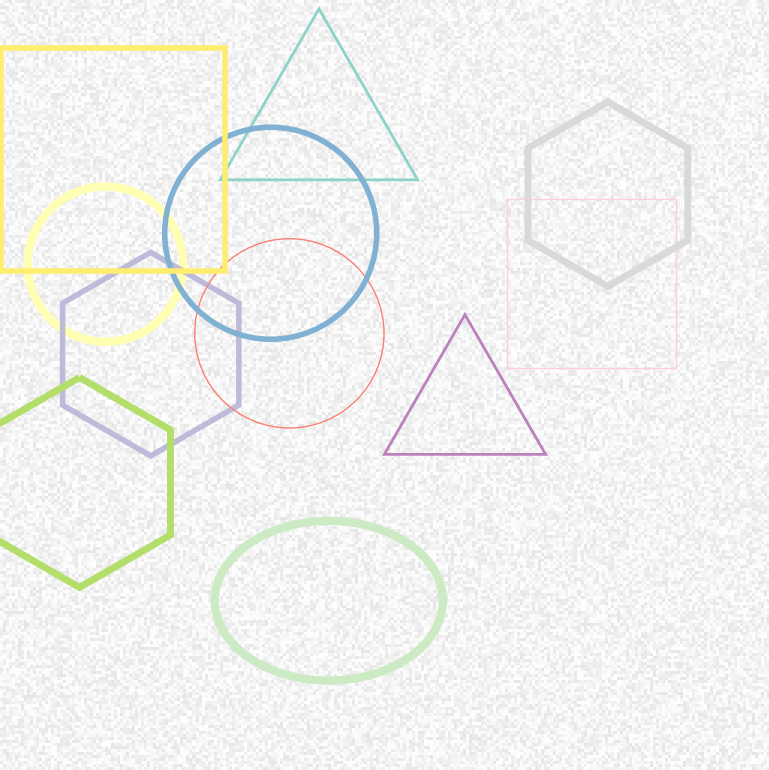[{"shape": "triangle", "thickness": 1, "radius": 0.74, "center": [0.414, 0.84]}, {"shape": "circle", "thickness": 3, "radius": 0.5, "center": [0.137, 0.657]}, {"shape": "hexagon", "thickness": 2, "radius": 0.66, "center": [0.196, 0.54]}, {"shape": "circle", "thickness": 0.5, "radius": 0.61, "center": [0.376, 0.567]}, {"shape": "circle", "thickness": 2, "radius": 0.69, "center": [0.352, 0.697]}, {"shape": "hexagon", "thickness": 2.5, "radius": 0.68, "center": [0.103, 0.373]}, {"shape": "square", "thickness": 0.5, "radius": 0.55, "center": [0.768, 0.632]}, {"shape": "hexagon", "thickness": 2.5, "radius": 0.6, "center": [0.789, 0.748]}, {"shape": "triangle", "thickness": 1, "radius": 0.6, "center": [0.604, 0.47]}, {"shape": "oval", "thickness": 3, "radius": 0.74, "center": [0.427, 0.22]}, {"shape": "square", "thickness": 2, "radius": 0.73, "center": [0.147, 0.793]}]